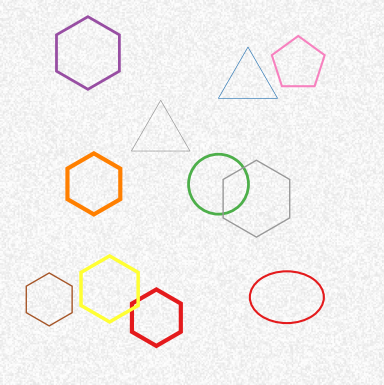[{"shape": "hexagon", "thickness": 3, "radius": 0.37, "center": [0.406, 0.175]}, {"shape": "oval", "thickness": 1.5, "radius": 0.48, "center": [0.745, 0.228]}, {"shape": "triangle", "thickness": 0.5, "radius": 0.44, "center": [0.644, 0.789]}, {"shape": "circle", "thickness": 2, "radius": 0.39, "center": [0.568, 0.522]}, {"shape": "hexagon", "thickness": 2, "radius": 0.47, "center": [0.228, 0.862]}, {"shape": "hexagon", "thickness": 3, "radius": 0.4, "center": [0.244, 0.522]}, {"shape": "hexagon", "thickness": 2.5, "radius": 0.43, "center": [0.285, 0.25]}, {"shape": "hexagon", "thickness": 1, "radius": 0.34, "center": [0.128, 0.222]}, {"shape": "pentagon", "thickness": 1.5, "radius": 0.36, "center": [0.775, 0.834]}, {"shape": "hexagon", "thickness": 1, "radius": 0.5, "center": [0.666, 0.484]}, {"shape": "triangle", "thickness": 0.5, "radius": 0.44, "center": [0.417, 0.652]}]